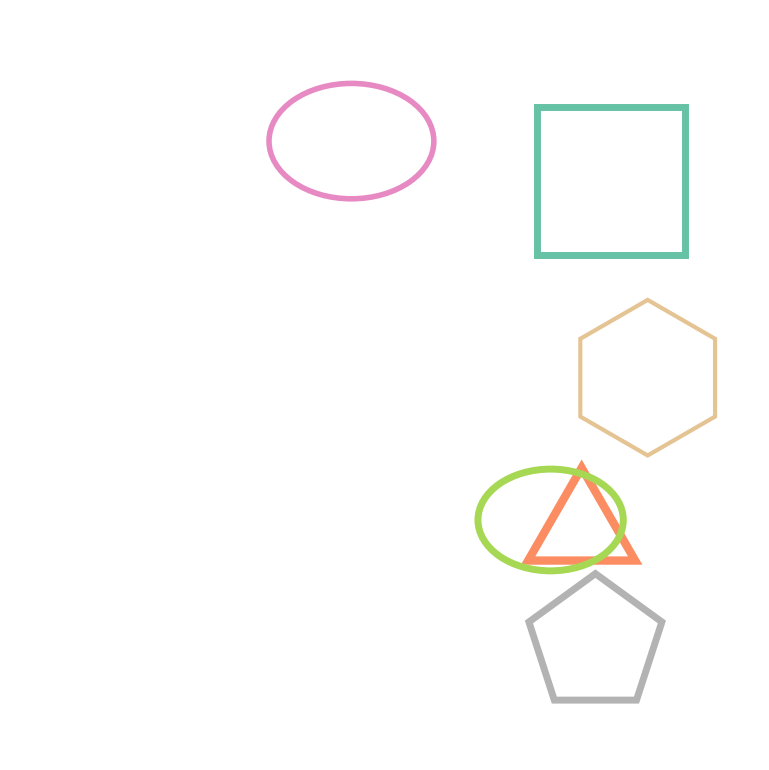[{"shape": "square", "thickness": 2.5, "radius": 0.48, "center": [0.794, 0.765]}, {"shape": "triangle", "thickness": 3, "radius": 0.4, "center": [0.755, 0.312]}, {"shape": "oval", "thickness": 2, "radius": 0.54, "center": [0.456, 0.817]}, {"shape": "oval", "thickness": 2.5, "radius": 0.47, "center": [0.715, 0.325]}, {"shape": "hexagon", "thickness": 1.5, "radius": 0.51, "center": [0.841, 0.51]}, {"shape": "pentagon", "thickness": 2.5, "radius": 0.45, "center": [0.773, 0.164]}]